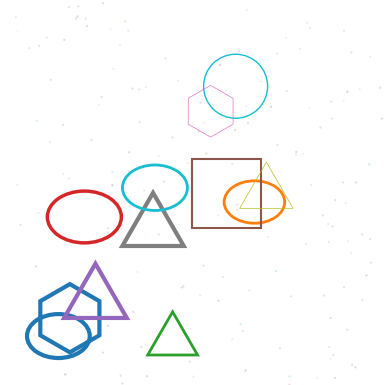[{"shape": "hexagon", "thickness": 3, "radius": 0.44, "center": [0.181, 0.173]}, {"shape": "oval", "thickness": 3, "radius": 0.41, "center": [0.152, 0.127]}, {"shape": "oval", "thickness": 2, "radius": 0.39, "center": [0.661, 0.475]}, {"shape": "triangle", "thickness": 2, "radius": 0.37, "center": [0.448, 0.115]}, {"shape": "oval", "thickness": 2.5, "radius": 0.48, "center": [0.219, 0.436]}, {"shape": "triangle", "thickness": 3, "radius": 0.47, "center": [0.248, 0.221]}, {"shape": "square", "thickness": 1.5, "radius": 0.45, "center": [0.588, 0.498]}, {"shape": "hexagon", "thickness": 0.5, "radius": 0.34, "center": [0.547, 0.711]}, {"shape": "triangle", "thickness": 3, "radius": 0.46, "center": [0.398, 0.407]}, {"shape": "triangle", "thickness": 0.5, "radius": 0.4, "center": [0.692, 0.499]}, {"shape": "oval", "thickness": 2, "radius": 0.42, "center": [0.402, 0.512]}, {"shape": "circle", "thickness": 1, "radius": 0.42, "center": [0.612, 0.776]}]